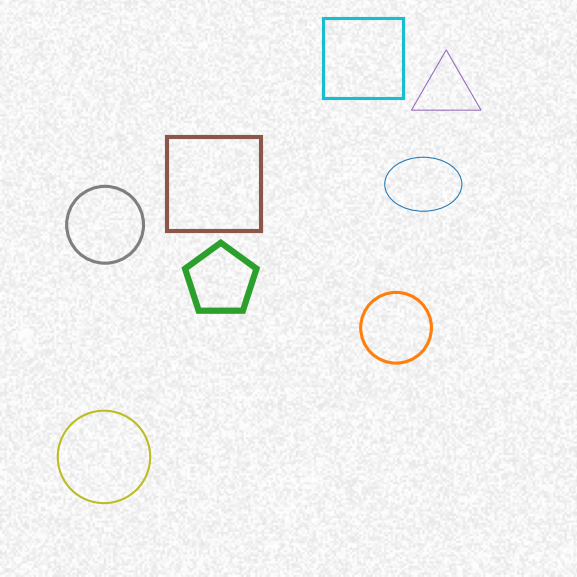[{"shape": "oval", "thickness": 0.5, "radius": 0.33, "center": [0.733, 0.68]}, {"shape": "circle", "thickness": 1.5, "radius": 0.31, "center": [0.686, 0.432]}, {"shape": "pentagon", "thickness": 3, "radius": 0.33, "center": [0.382, 0.514]}, {"shape": "triangle", "thickness": 0.5, "radius": 0.35, "center": [0.773, 0.843]}, {"shape": "square", "thickness": 2, "radius": 0.41, "center": [0.371, 0.68]}, {"shape": "circle", "thickness": 1.5, "radius": 0.33, "center": [0.182, 0.61]}, {"shape": "circle", "thickness": 1, "radius": 0.4, "center": [0.18, 0.208]}, {"shape": "square", "thickness": 1.5, "radius": 0.35, "center": [0.628, 0.899]}]